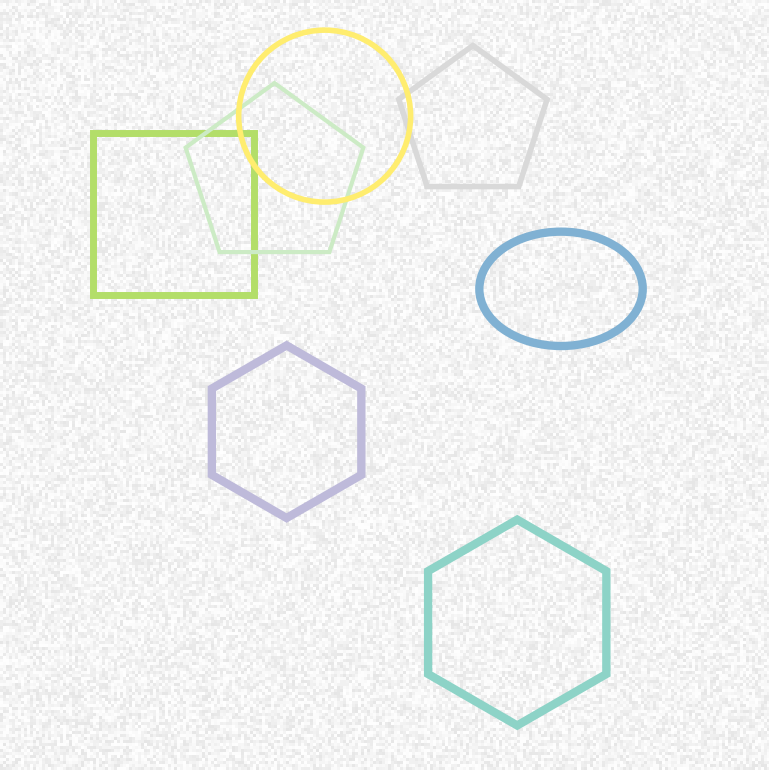[{"shape": "hexagon", "thickness": 3, "radius": 0.67, "center": [0.672, 0.191]}, {"shape": "hexagon", "thickness": 3, "radius": 0.56, "center": [0.372, 0.439]}, {"shape": "oval", "thickness": 3, "radius": 0.53, "center": [0.729, 0.625]}, {"shape": "square", "thickness": 2.5, "radius": 0.52, "center": [0.226, 0.722]}, {"shape": "pentagon", "thickness": 2, "radius": 0.51, "center": [0.614, 0.84]}, {"shape": "pentagon", "thickness": 1.5, "radius": 0.61, "center": [0.356, 0.771]}, {"shape": "circle", "thickness": 2, "radius": 0.56, "center": [0.422, 0.849]}]